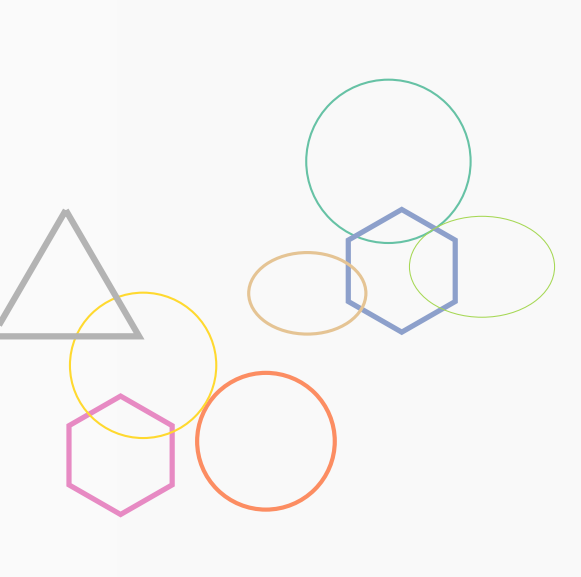[{"shape": "circle", "thickness": 1, "radius": 0.71, "center": [0.668, 0.72]}, {"shape": "circle", "thickness": 2, "radius": 0.59, "center": [0.458, 0.235]}, {"shape": "hexagon", "thickness": 2.5, "radius": 0.53, "center": [0.691, 0.53]}, {"shape": "hexagon", "thickness": 2.5, "radius": 0.51, "center": [0.207, 0.211]}, {"shape": "oval", "thickness": 0.5, "radius": 0.62, "center": [0.829, 0.537]}, {"shape": "circle", "thickness": 1, "radius": 0.63, "center": [0.246, 0.366]}, {"shape": "oval", "thickness": 1.5, "radius": 0.5, "center": [0.529, 0.491]}, {"shape": "triangle", "thickness": 3, "radius": 0.73, "center": [0.113, 0.49]}]